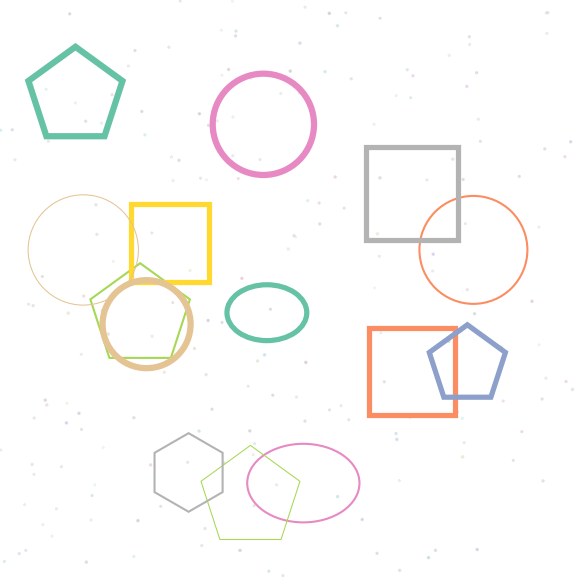[{"shape": "oval", "thickness": 2.5, "radius": 0.35, "center": [0.462, 0.458]}, {"shape": "pentagon", "thickness": 3, "radius": 0.43, "center": [0.131, 0.832]}, {"shape": "circle", "thickness": 1, "radius": 0.47, "center": [0.82, 0.566]}, {"shape": "square", "thickness": 2.5, "radius": 0.38, "center": [0.713, 0.355]}, {"shape": "pentagon", "thickness": 2.5, "radius": 0.35, "center": [0.809, 0.367]}, {"shape": "oval", "thickness": 1, "radius": 0.49, "center": [0.525, 0.163]}, {"shape": "circle", "thickness": 3, "radius": 0.44, "center": [0.456, 0.784]}, {"shape": "pentagon", "thickness": 0.5, "radius": 0.45, "center": [0.434, 0.138]}, {"shape": "pentagon", "thickness": 1, "radius": 0.45, "center": [0.243, 0.453]}, {"shape": "square", "thickness": 2.5, "radius": 0.34, "center": [0.294, 0.579]}, {"shape": "circle", "thickness": 3, "radius": 0.38, "center": [0.254, 0.438]}, {"shape": "circle", "thickness": 0.5, "radius": 0.48, "center": [0.144, 0.566]}, {"shape": "hexagon", "thickness": 1, "radius": 0.34, "center": [0.327, 0.181]}, {"shape": "square", "thickness": 2.5, "radius": 0.4, "center": [0.713, 0.664]}]